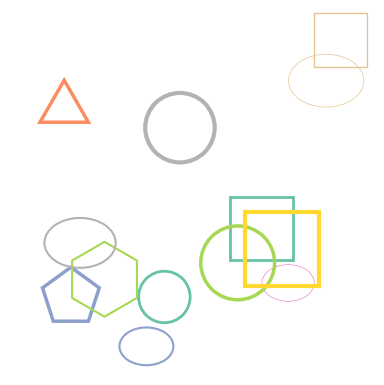[{"shape": "circle", "thickness": 2, "radius": 0.33, "center": [0.427, 0.229]}, {"shape": "square", "thickness": 2, "radius": 0.41, "center": [0.679, 0.407]}, {"shape": "triangle", "thickness": 2.5, "radius": 0.36, "center": [0.167, 0.719]}, {"shape": "oval", "thickness": 1.5, "radius": 0.35, "center": [0.38, 0.1]}, {"shape": "pentagon", "thickness": 2.5, "radius": 0.39, "center": [0.184, 0.228]}, {"shape": "oval", "thickness": 0.5, "radius": 0.34, "center": [0.748, 0.265]}, {"shape": "hexagon", "thickness": 1.5, "radius": 0.49, "center": [0.271, 0.275]}, {"shape": "circle", "thickness": 2.5, "radius": 0.48, "center": [0.617, 0.317]}, {"shape": "square", "thickness": 3, "radius": 0.48, "center": [0.733, 0.352]}, {"shape": "oval", "thickness": 0.5, "radius": 0.49, "center": [0.847, 0.79]}, {"shape": "square", "thickness": 1, "radius": 0.35, "center": [0.884, 0.896]}, {"shape": "oval", "thickness": 1.5, "radius": 0.46, "center": [0.208, 0.369]}, {"shape": "circle", "thickness": 3, "radius": 0.45, "center": [0.467, 0.668]}]